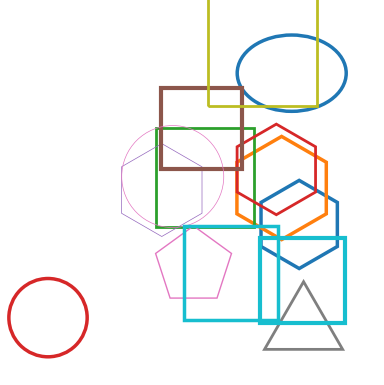[{"shape": "oval", "thickness": 2.5, "radius": 0.71, "center": [0.758, 0.81]}, {"shape": "hexagon", "thickness": 2.5, "radius": 0.57, "center": [0.777, 0.417]}, {"shape": "hexagon", "thickness": 2.5, "radius": 0.67, "center": [0.731, 0.512]}, {"shape": "square", "thickness": 2, "radius": 0.64, "center": [0.533, 0.538]}, {"shape": "hexagon", "thickness": 2, "radius": 0.59, "center": [0.718, 0.56]}, {"shape": "circle", "thickness": 2.5, "radius": 0.51, "center": [0.125, 0.175]}, {"shape": "hexagon", "thickness": 0.5, "radius": 0.6, "center": [0.42, 0.506]}, {"shape": "square", "thickness": 3, "radius": 0.53, "center": [0.522, 0.665]}, {"shape": "pentagon", "thickness": 1, "radius": 0.52, "center": [0.503, 0.31]}, {"shape": "circle", "thickness": 0.5, "radius": 0.66, "center": [0.449, 0.541]}, {"shape": "triangle", "thickness": 2, "radius": 0.59, "center": [0.789, 0.151]}, {"shape": "square", "thickness": 2, "radius": 0.71, "center": [0.681, 0.867]}, {"shape": "square", "thickness": 3, "radius": 0.56, "center": [0.785, 0.271]}, {"shape": "square", "thickness": 2.5, "radius": 0.61, "center": [0.6, 0.29]}]